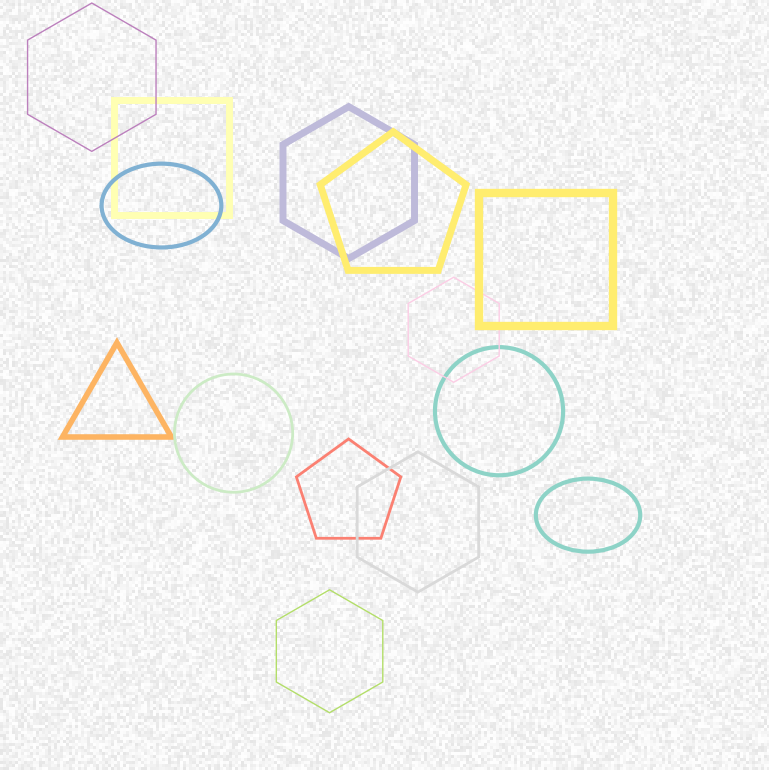[{"shape": "circle", "thickness": 1.5, "radius": 0.42, "center": [0.648, 0.466]}, {"shape": "oval", "thickness": 1.5, "radius": 0.34, "center": [0.764, 0.331]}, {"shape": "square", "thickness": 2.5, "radius": 0.37, "center": [0.223, 0.795]}, {"shape": "hexagon", "thickness": 2.5, "radius": 0.49, "center": [0.453, 0.763]}, {"shape": "pentagon", "thickness": 1, "radius": 0.36, "center": [0.453, 0.359]}, {"shape": "oval", "thickness": 1.5, "radius": 0.39, "center": [0.21, 0.733]}, {"shape": "triangle", "thickness": 2, "radius": 0.41, "center": [0.152, 0.473]}, {"shape": "hexagon", "thickness": 0.5, "radius": 0.4, "center": [0.428, 0.154]}, {"shape": "hexagon", "thickness": 0.5, "radius": 0.34, "center": [0.589, 0.572]}, {"shape": "hexagon", "thickness": 1, "radius": 0.46, "center": [0.543, 0.322]}, {"shape": "hexagon", "thickness": 0.5, "radius": 0.48, "center": [0.119, 0.9]}, {"shape": "circle", "thickness": 1, "radius": 0.38, "center": [0.303, 0.438]}, {"shape": "square", "thickness": 3, "radius": 0.43, "center": [0.709, 0.663]}, {"shape": "pentagon", "thickness": 2.5, "radius": 0.5, "center": [0.511, 0.729]}]